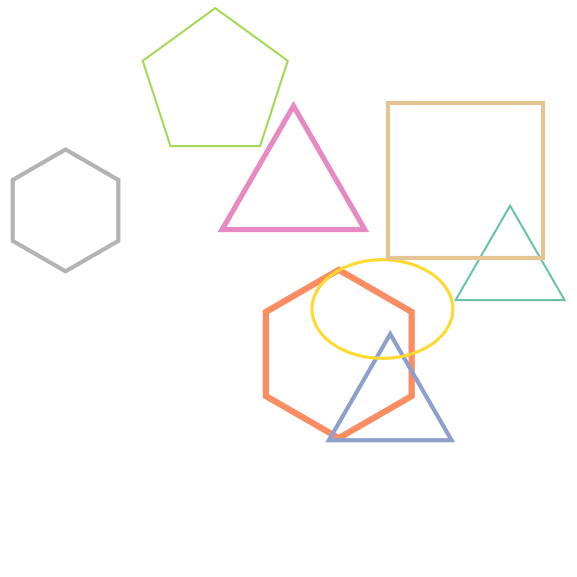[{"shape": "triangle", "thickness": 1, "radius": 0.54, "center": [0.883, 0.534]}, {"shape": "hexagon", "thickness": 3, "radius": 0.73, "center": [0.587, 0.386]}, {"shape": "triangle", "thickness": 2, "radius": 0.61, "center": [0.676, 0.298]}, {"shape": "triangle", "thickness": 2.5, "radius": 0.71, "center": [0.508, 0.673]}, {"shape": "pentagon", "thickness": 1, "radius": 0.66, "center": [0.373, 0.853]}, {"shape": "oval", "thickness": 1.5, "radius": 0.61, "center": [0.662, 0.464]}, {"shape": "square", "thickness": 2, "radius": 0.67, "center": [0.806, 0.687]}, {"shape": "hexagon", "thickness": 2, "radius": 0.53, "center": [0.113, 0.635]}]